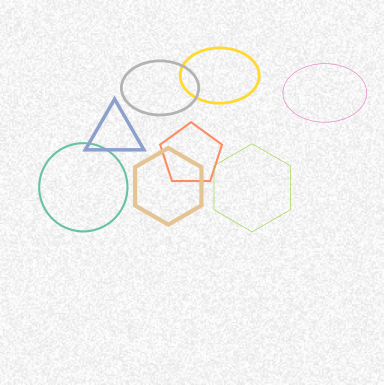[{"shape": "circle", "thickness": 1.5, "radius": 0.57, "center": [0.216, 0.514]}, {"shape": "pentagon", "thickness": 1.5, "radius": 0.42, "center": [0.496, 0.598]}, {"shape": "triangle", "thickness": 2.5, "radius": 0.44, "center": [0.298, 0.655]}, {"shape": "oval", "thickness": 0.5, "radius": 0.54, "center": [0.844, 0.759]}, {"shape": "hexagon", "thickness": 0.5, "radius": 0.57, "center": [0.655, 0.512]}, {"shape": "oval", "thickness": 2, "radius": 0.51, "center": [0.571, 0.804]}, {"shape": "hexagon", "thickness": 3, "radius": 0.5, "center": [0.437, 0.516]}, {"shape": "oval", "thickness": 2, "radius": 0.5, "center": [0.416, 0.772]}]